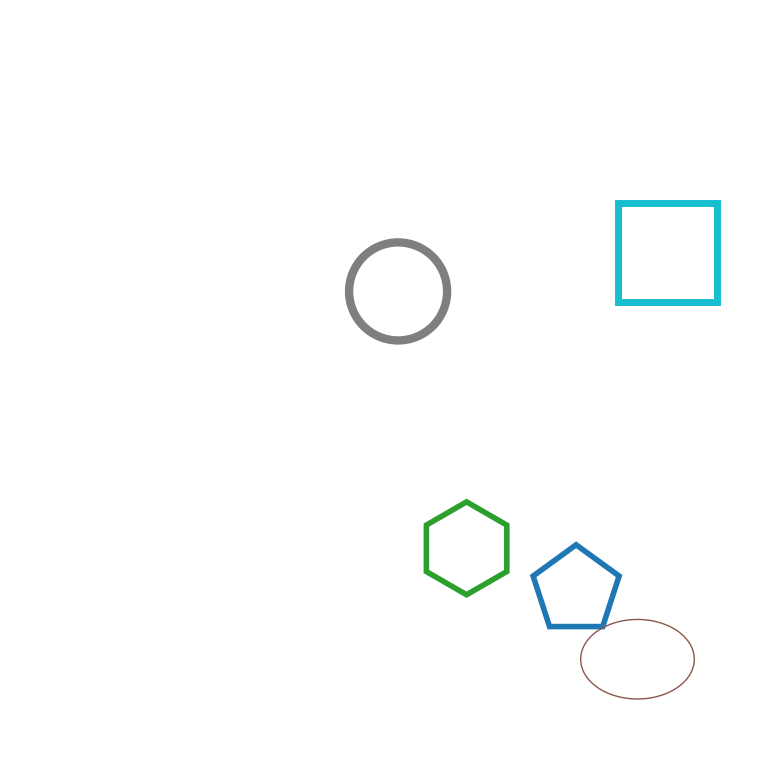[{"shape": "pentagon", "thickness": 2, "radius": 0.29, "center": [0.748, 0.234]}, {"shape": "hexagon", "thickness": 2, "radius": 0.3, "center": [0.606, 0.288]}, {"shape": "oval", "thickness": 0.5, "radius": 0.37, "center": [0.828, 0.144]}, {"shape": "circle", "thickness": 3, "radius": 0.32, "center": [0.517, 0.622]}, {"shape": "square", "thickness": 2.5, "radius": 0.32, "center": [0.867, 0.672]}]